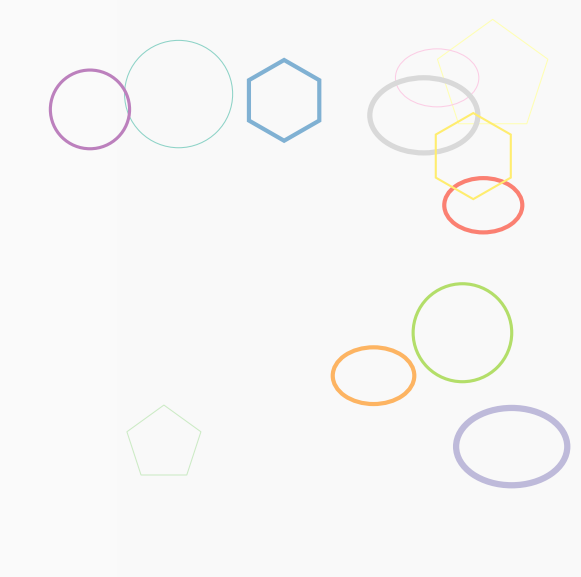[{"shape": "circle", "thickness": 0.5, "radius": 0.46, "center": [0.307, 0.836]}, {"shape": "pentagon", "thickness": 0.5, "radius": 0.5, "center": [0.848, 0.866]}, {"shape": "oval", "thickness": 3, "radius": 0.48, "center": [0.88, 0.226]}, {"shape": "oval", "thickness": 2, "radius": 0.34, "center": [0.831, 0.644]}, {"shape": "hexagon", "thickness": 2, "radius": 0.35, "center": [0.489, 0.825]}, {"shape": "oval", "thickness": 2, "radius": 0.35, "center": [0.643, 0.349]}, {"shape": "circle", "thickness": 1.5, "radius": 0.42, "center": [0.796, 0.423]}, {"shape": "oval", "thickness": 0.5, "radius": 0.36, "center": [0.752, 0.864]}, {"shape": "oval", "thickness": 2.5, "radius": 0.46, "center": [0.729, 0.799]}, {"shape": "circle", "thickness": 1.5, "radius": 0.34, "center": [0.155, 0.81]}, {"shape": "pentagon", "thickness": 0.5, "radius": 0.33, "center": [0.282, 0.231]}, {"shape": "hexagon", "thickness": 1, "radius": 0.37, "center": [0.814, 0.729]}]